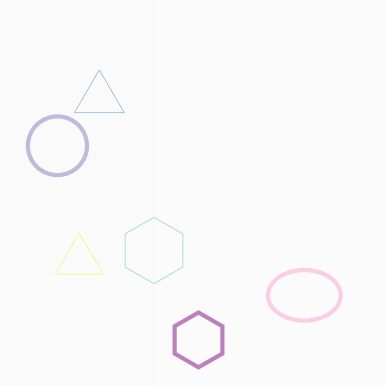[{"shape": "hexagon", "thickness": 0.5, "radius": 0.43, "center": [0.397, 0.349]}, {"shape": "circle", "thickness": 3, "radius": 0.38, "center": [0.148, 0.621]}, {"shape": "triangle", "thickness": 0.5, "radius": 0.37, "center": [0.256, 0.744]}, {"shape": "oval", "thickness": 3, "radius": 0.47, "center": [0.785, 0.233]}, {"shape": "hexagon", "thickness": 3, "radius": 0.36, "center": [0.512, 0.117]}, {"shape": "triangle", "thickness": 0.5, "radius": 0.36, "center": [0.205, 0.323]}]